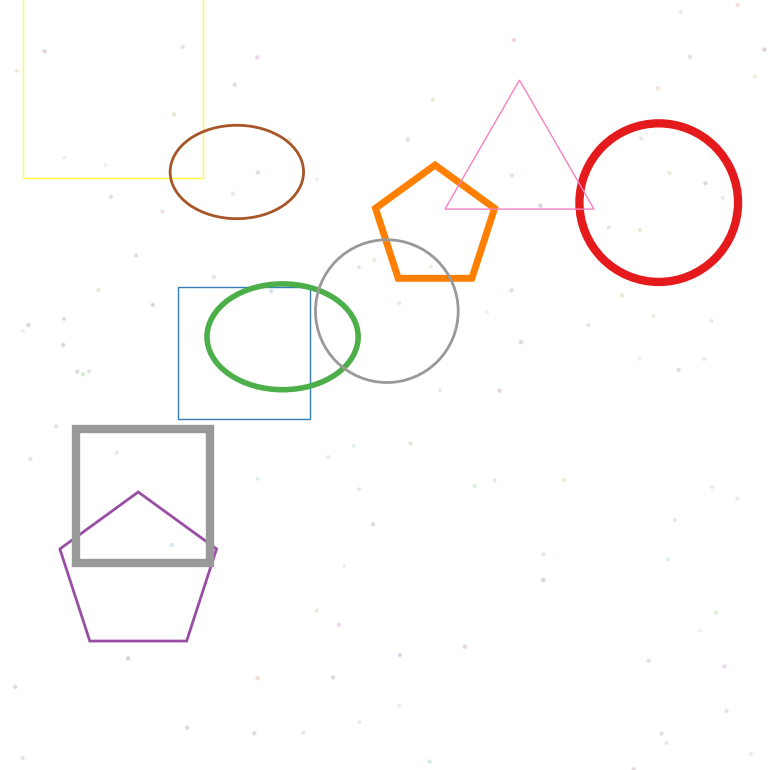[{"shape": "circle", "thickness": 3, "radius": 0.52, "center": [0.856, 0.737]}, {"shape": "square", "thickness": 0.5, "radius": 0.43, "center": [0.317, 0.541]}, {"shape": "oval", "thickness": 2, "radius": 0.49, "center": [0.367, 0.563]}, {"shape": "pentagon", "thickness": 1, "radius": 0.53, "center": [0.179, 0.254]}, {"shape": "pentagon", "thickness": 2.5, "radius": 0.41, "center": [0.565, 0.704]}, {"shape": "square", "thickness": 0.5, "radius": 0.58, "center": [0.146, 0.886]}, {"shape": "oval", "thickness": 1, "radius": 0.43, "center": [0.308, 0.777]}, {"shape": "triangle", "thickness": 0.5, "radius": 0.56, "center": [0.675, 0.784]}, {"shape": "circle", "thickness": 1, "radius": 0.46, "center": [0.502, 0.596]}, {"shape": "square", "thickness": 3, "radius": 0.43, "center": [0.185, 0.356]}]